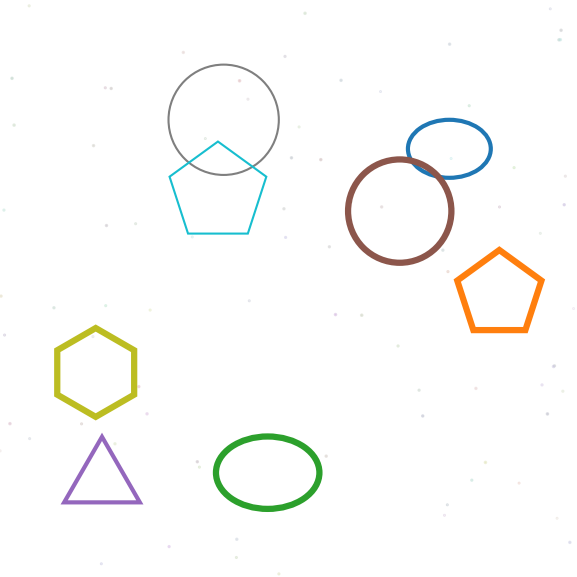[{"shape": "oval", "thickness": 2, "radius": 0.36, "center": [0.778, 0.741]}, {"shape": "pentagon", "thickness": 3, "radius": 0.38, "center": [0.865, 0.49]}, {"shape": "oval", "thickness": 3, "radius": 0.45, "center": [0.464, 0.181]}, {"shape": "triangle", "thickness": 2, "radius": 0.38, "center": [0.177, 0.167]}, {"shape": "circle", "thickness": 3, "radius": 0.45, "center": [0.692, 0.634]}, {"shape": "circle", "thickness": 1, "radius": 0.48, "center": [0.387, 0.792]}, {"shape": "hexagon", "thickness": 3, "radius": 0.38, "center": [0.166, 0.354]}, {"shape": "pentagon", "thickness": 1, "radius": 0.44, "center": [0.377, 0.666]}]